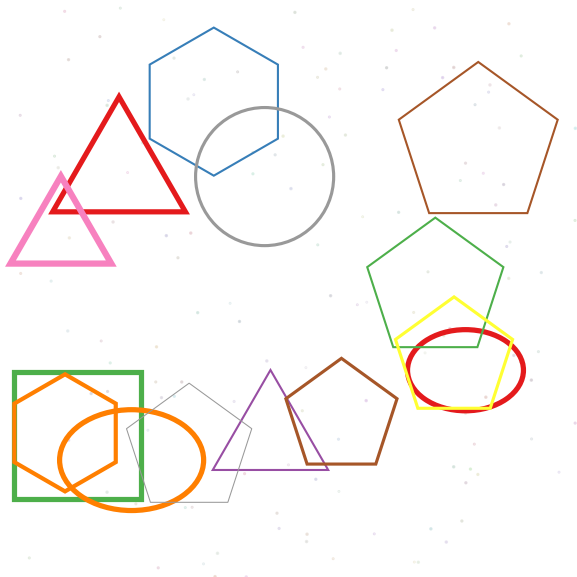[{"shape": "triangle", "thickness": 2.5, "radius": 0.66, "center": [0.206, 0.699]}, {"shape": "oval", "thickness": 2.5, "radius": 0.5, "center": [0.806, 0.358]}, {"shape": "hexagon", "thickness": 1, "radius": 0.64, "center": [0.37, 0.823]}, {"shape": "square", "thickness": 2.5, "radius": 0.55, "center": [0.134, 0.245]}, {"shape": "pentagon", "thickness": 1, "radius": 0.62, "center": [0.754, 0.498]}, {"shape": "triangle", "thickness": 1, "radius": 0.58, "center": [0.468, 0.243]}, {"shape": "oval", "thickness": 2.5, "radius": 0.62, "center": [0.228, 0.202]}, {"shape": "hexagon", "thickness": 2, "radius": 0.51, "center": [0.113, 0.25]}, {"shape": "pentagon", "thickness": 1.5, "radius": 0.53, "center": [0.786, 0.378]}, {"shape": "pentagon", "thickness": 1.5, "radius": 0.51, "center": [0.591, 0.277]}, {"shape": "pentagon", "thickness": 1, "radius": 0.72, "center": [0.828, 0.747]}, {"shape": "triangle", "thickness": 3, "radius": 0.5, "center": [0.105, 0.593]}, {"shape": "circle", "thickness": 1.5, "radius": 0.6, "center": [0.458, 0.693]}, {"shape": "pentagon", "thickness": 0.5, "radius": 0.57, "center": [0.328, 0.222]}]